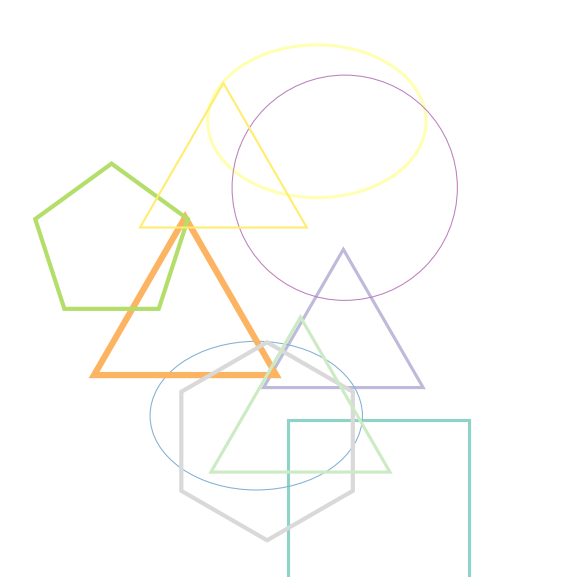[{"shape": "square", "thickness": 1.5, "radius": 0.78, "center": [0.656, 0.115]}, {"shape": "oval", "thickness": 1.5, "radius": 0.94, "center": [0.549, 0.789]}, {"shape": "triangle", "thickness": 1.5, "radius": 0.8, "center": [0.595, 0.408]}, {"shape": "oval", "thickness": 0.5, "radius": 0.92, "center": [0.444, 0.279]}, {"shape": "triangle", "thickness": 3, "radius": 0.91, "center": [0.321, 0.441]}, {"shape": "pentagon", "thickness": 2, "radius": 0.69, "center": [0.193, 0.577]}, {"shape": "hexagon", "thickness": 2, "radius": 0.86, "center": [0.462, 0.235]}, {"shape": "circle", "thickness": 0.5, "radius": 0.98, "center": [0.597, 0.674]}, {"shape": "triangle", "thickness": 1.5, "radius": 0.89, "center": [0.52, 0.271]}, {"shape": "triangle", "thickness": 1, "radius": 0.83, "center": [0.387, 0.689]}]